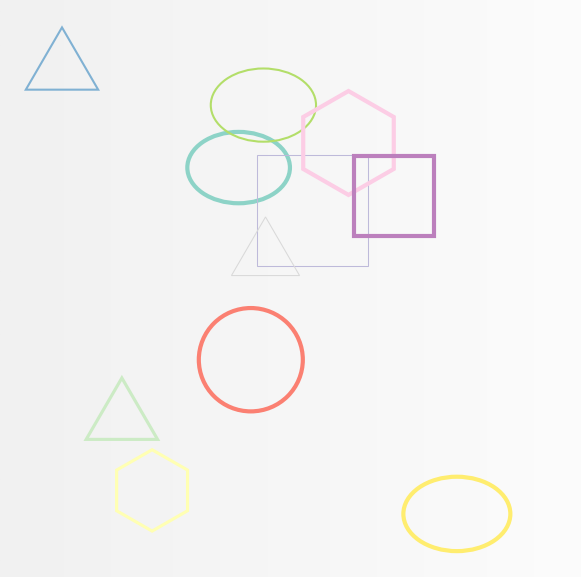[{"shape": "oval", "thickness": 2, "radius": 0.44, "center": [0.411, 0.709]}, {"shape": "hexagon", "thickness": 1.5, "radius": 0.35, "center": [0.262, 0.15]}, {"shape": "square", "thickness": 0.5, "radius": 0.48, "center": [0.538, 0.635]}, {"shape": "circle", "thickness": 2, "radius": 0.45, "center": [0.432, 0.376]}, {"shape": "triangle", "thickness": 1, "radius": 0.36, "center": [0.107, 0.88]}, {"shape": "oval", "thickness": 1, "radius": 0.45, "center": [0.453, 0.817]}, {"shape": "hexagon", "thickness": 2, "radius": 0.45, "center": [0.6, 0.752]}, {"shape": "triangle", "thickness": 0.5, "radius": 0.34, "center": [0.457, 0.556]}, {"shape": "square", "thickness": 2, "radius": 0.35, "center": [0.677, 0.66]}, {"shape": "triangle", "thickness": 1.5, "radius": 0.35, "center": [0.21, 0.274]}, {"shape": "oval", "thickness": 2, "radius": 0.46, "center": [0.786, 0.109]}]